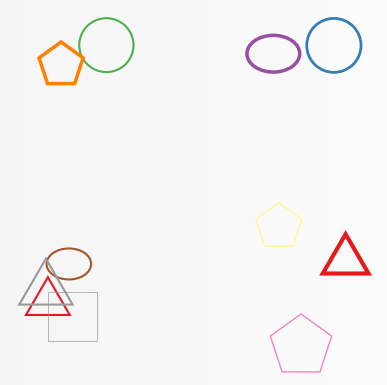[{"shape": "triangle", "thickness": 3, "radius": 0.34, "center": [0.892, 0.324]}, {"shape": "triangle", "thickness": 1.5, "radius": 0.33, "center": [0.124, 0.215]}, {"shape": "circle", "thickness": 2, "radius": 0.35, "center": [0.862, 0.882]}, {"shape": "circle", "thickness": 1.5, "radius": 0.35, "center": [0.275, 0.883]}, {"shape": "oval", "thickness": 2.5, "radius": 0.34, "center": [0.705, 0.861]}, {"shape": "pentagon", "thickness": 2.5, "radius": 0.3, "center": [0.158, 0.831]}, {"shape": "pentagon", "thickness": 0.5, "radius": 0.31, "center": [0.72, 0.411]}, {"shape": "oval", "thickness": 1.5, "radius": 0.29, "center": [0.178, 0.314]}, {"shape": "pentagon", "thickness": 1, "radius": 0.42, "center": [0.777, 0.101]}, {"shape": "square", "thickness": 0.5, "radius": 0.32, "center": [0.187, 0.178]}, {"shape": "triangle", "thickness": 1.5, "radius": 0.4, "center": [0.118, 0.249]}]